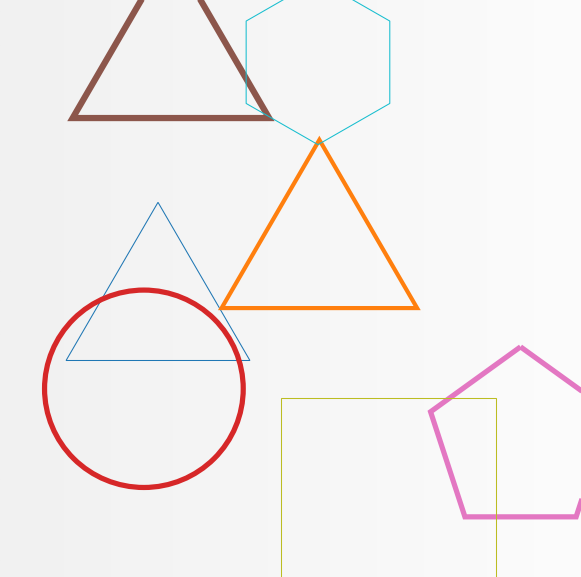[{"shape": "triangle", "thickness": 0.5, "radius": 0.91, "center": [0.272, 0.466]}, {"shape": "triangle", "thickness": 2, "radius": 0.97, "center": [0.549, 0.563]}, {"shape": "circle", "thickness": 2.5, "radius": 0.85, "center": [0.248, 0.326]}, {"shape": "triangle", "thickness": 3, "radius": 0.98, "center": [0.294, 0.892]}, {"shape": "pentagon", "thickness": 2.5, "radius": 0.81, "center": [0.896, 0.236]}, {"shape": "square", "thickness": 0.5, "radius": 0.92, "center": [0.668, 0.125]}, {"shape": "hexagon", "thickness": 0.5, "radius": 0.71, "center": [0.547, 0.891]}]